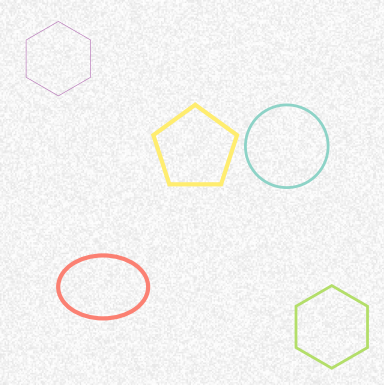[{"shape": "circle", "thickness": 2, "radius": 0.54, "center": [0.745, 0.62]}, {"shape": "oval", "thickness": 3, "radius": 0.58, "center": [0.268, 0.255]}, {"shape": "hexagon", "thickness": 2, "radius": 0.54, "center": [0.862, 0.151]}, {"shape": "hexagon", "thickness": 0.5, "radius": 0.48, "center": [0.152, 0.848]}, {"shape": "pentagon", "thickness": 3, "radius": 0.57, "center": [0.507, 0.614]}]